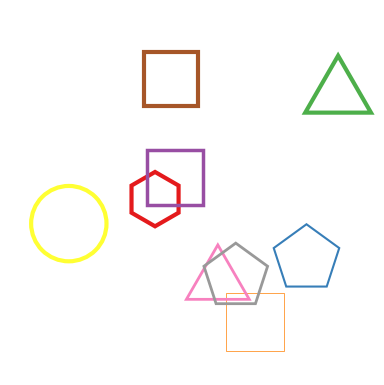[{"shape": "hexagon", "thickness": 3, "radius": 0.35, "center": [0.403, 0.483]}, {"shape": "pentagon", "thickness": 1.5, "radius": 0.45, "center": [0.796, 0.328]}, {"shape": "triangle", "thickness": 3, "radius": 0.49, "center": [0.878, 0.757]}, {"shape": "square", "thickness": 2.5, "radius": 0.36, "center": [0.455, 0.538]}, {"shape": "square", "thickness": 0.5, "radius": 0.38, "center": [0.662, 0.163]}, {"shape": "circle", "thickness": 3, "radius": 0.49, "center": [0.179, 0.419]}, {"shape": "square", "thickness": 3, "radius": 0.35, "center": [0.444, 0.794]}, {"shape": "triangle", "thickness": 2, "radius": 0.47, "center": [0.566, 0.27]}, {"shape": "pentagon", "thickness": 2, "radius": 0.43, "center": [0.612, 0.282]}]